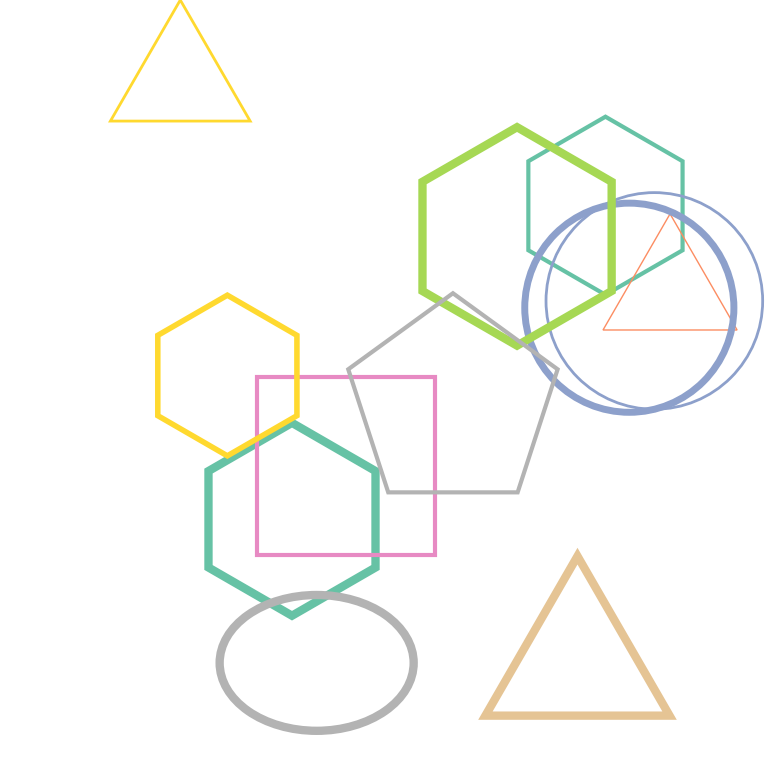[{"shape": "hexagon", "thickness": 1.5, "radius": 0.58, "center": [0.786, 0.733]}, {"shape": "hexagon", "thickness": 3, "radius": 0.63, "center": [0.379, 0.326]}, {"shape": "triangle", "thickness": 0.5, "radius": 0.5, "center": [0.87, 0.622]}, {"shape": "circle", "thickness": 2.5, "radius": 0.68, "center": [0.817, 0.6]}, {"shape": "circle", "thickness": 1, "radius": 0.7, "center": [0.85, 0.609]}, {"shape": "square", "thickness": 1.5, "radius": 0.58, "center": [0.45, 0.395]}, {"shape": "hexagon", "thickness": 3, "radius": 0.71, "center": [0.672, 0.693]}, {"shape": "triangle", "thickness": 1, "radius": 0.52, "center": [0.234, 0.895]}, {"shape": "hexagon", "thickness": 2, "radius": 0.52, "center": [0.295, 0.512]}, {"shape": "triangle", "thickness": 3, "radius": 0.69, "center": [0.75, 0.14]}, {"shape": "pentagon", "thickness": 1.5, "radius": 0.71, "center": [0.588, 0.476]}, {"shape": "oval", "thickness": 3, "radius": 0.63, "center": [0.411, 0.139]}]